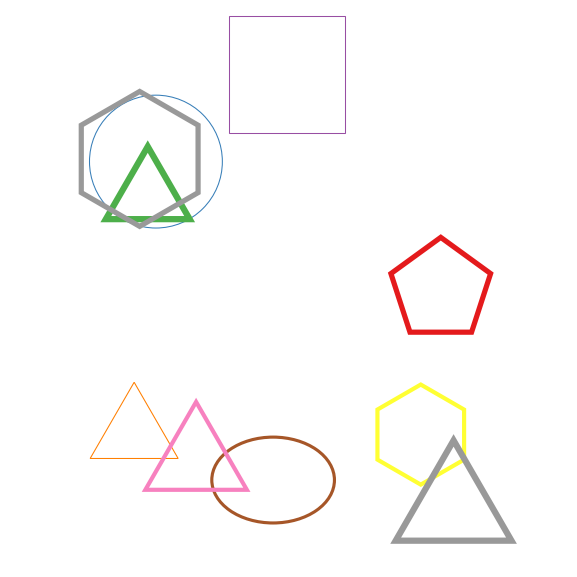[{"shape": "pentagon", "thickness": 2.5, "radius": 0.45, "center": [0.763, 0.497]}, {"shape": "circle", "thickness": 0.5, "radius": 0.58, "center": [0.27, 0.719]}, {"shape": "triangle", "thickness": 3, "radius": 0.42, "center": [0.256, 0.662]}, {"shape": "square", "thickness": 0.5, "radius": 0.5, "center": [0.497, 0.87]}, {"shape": "triangle", "thickness": 0.5, "radius": 0.44, "center": [0.232, 0.249]}, {"shape": "hexagon", "thickness": 2, "radius": 0.43, "center": [0.729, 0.247]}, {"shape": "oval", "thickness": 1.5, "radius": 0.53, "center": [0.473, 0.168]}, {"shape": "triangle", "thickness": 2, "radius": 0.51, "center": [0.34, 0.202]}, {"shape": "hexagon", "thickness": 2.5, "radius": 0.58, "center": [0.242, 0.724]}, {"shape": "triangle", "thickness": 3, "radius": 0.58, "center": [0.785, 0.121]}]